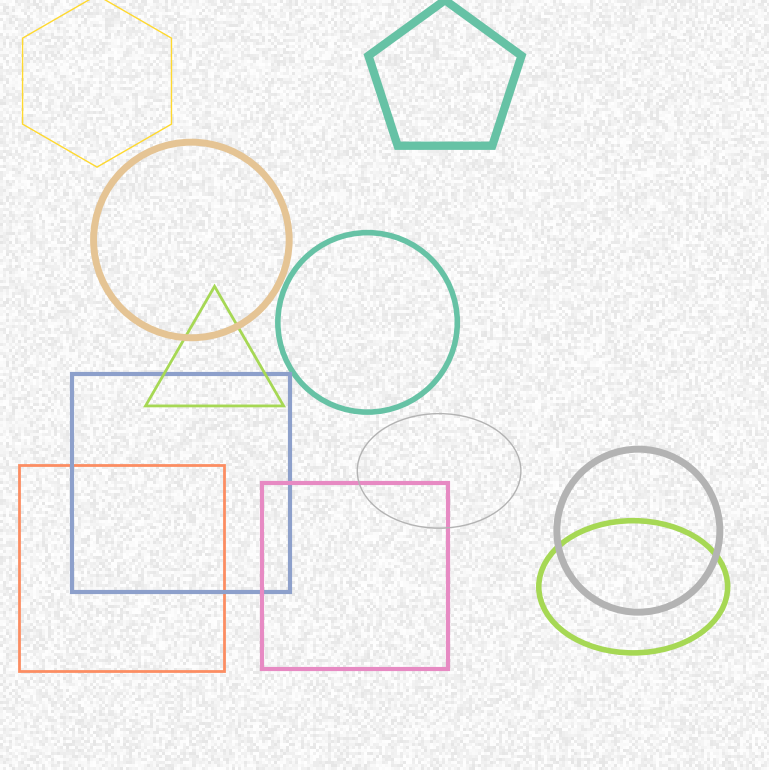[{"shape": "pentagon", "thickness": 3, "radius": 0.52, "center": [0.578, 0.895]}, {"shape": "circle", "thickness": 2, "radius": 0.58, "center": [0.477, 0.581]}, {"shape": "square", "thickness": 1, "radius": 0.67, "center": [0.158, 0.262]}, {"shape": "square", "thickness": 1.5, "radius": 0.71, "center": [0.236, 0.373]}, {"shape": "square", "thickness": 1.5, "radius": 0.6, "center": [0.461, 0.252]}, {"shape": "triangle", "thickness": 1, "radius": 0.52, "center": [0.279, 0.525]}, {"shape": "oval", "thickness": 2, "radius": 0.61, "center": [0.822, 0.238]}, {"shape": "hexagon", "thickness": 0.5, "radius": 0.56, "center": [0.126, 0.895]}, {"shape": "circle", "thickness": 2.5, "radius": 0.64, "center": [0.249, 0.688]}, {"shape": "circle", "thickness": 2.5, "radius": 0.53, "center": [0.829, 0.311]}, {"shape": "oval", "thickness": 0.5, "radius": 0.53, "center": [0.57, 0.388]}]